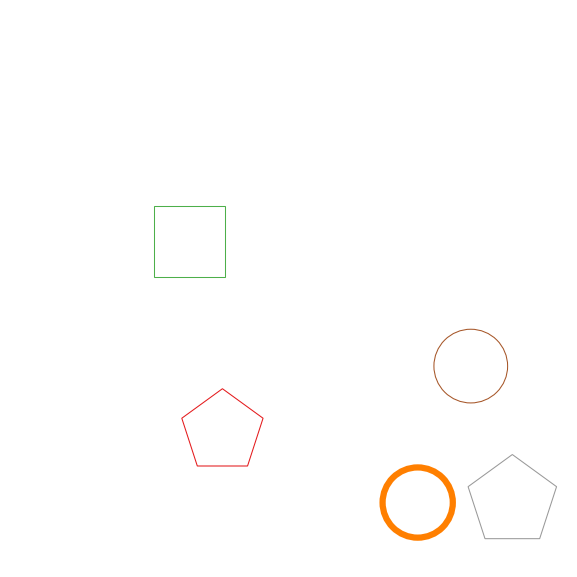[{"shape": "pentagon", "thickness": 0.5, "radius": 0.37, "center": [0.385, 0.252]}, {"shape": "square", "thickness": 0.5, "radius": 0.31, "center": [0.328, 0.581]}, {"shape": "circle", "thickness": 3, "radius": 0.3, "center": [0.723, 0.129]}, {"shape": "circle", "thickness": 0.5, "radius": 0.32, "center": [0.815, 0.365]}, {"shape": "pentagon", "thickness": 0.5, "radius": 0.4, "center": [0.887, 0.132]}]